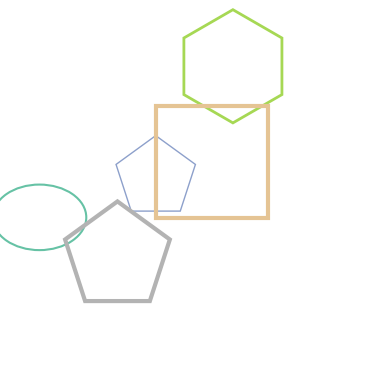[{"shape": "oval", "thickness": 1.5, "radius": 0.61, "center": [0.103, 0.435]}, {"shape": "pentagon", "thickness": 1, "radius": 0.54, "center": [0.405, 0.539]}, {"shape": "hexagon", "thickness": 2, "radius": 0.74, "center": [0.605, 0.828]}, {"shape": "square", "thickness": 3, "radius": 0.73, "center": [0.55, 0.579]}, {"shape": "pentagon", "thickness": 3, "radius": 0.72, "center": [0.305, 0.334]}]